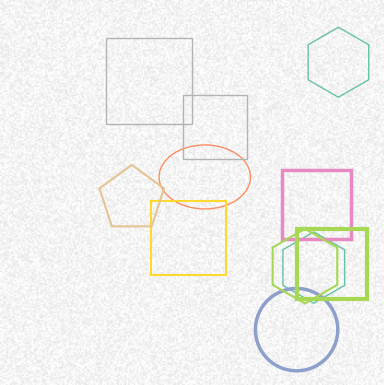[{"shape": "hexagon", "thickness": 1, "radius": 0.45, "center": [0.879, 0.838]}, {"shape": "hexagon", "thickness": 1, "radius": 0.46, "center": [0.815, 0.305]}, {"shape": "oval", "thickness": 1, "radius": 0.59, "center": [0.532, 0.54]}, {"shape": "circle", "thickness": 2.5, "radius": 0.53, "center": [0.77, 0.144]}, {"shape": "square", "thickness": 2.5, "radius": 0.45, "center": [0.822, 0.468]}, {"shape": "hexagon", "thickness": 1.5, "radius": 0.48, "center": [0.792, 0.309]}, {"shape": "square", "thickness": 3, "radius": 0.45, "center": [0.862, 0.314]}, {"shape": "square", "thickness": 1.5, "radius": 0.49, "center": [0.489, 0.382]}, {"shape": "pentagon", "thickness": 1.5, "radius": 0.44, "center": [0.342, 0.483]}, {"shape": "square", "thickness": 1, "radius": 0.42, "center": [0.559, 0.669]}, {"shape": "square", "thickness": 1, "radius": 0.56, "center": [0.387, 0.79]}]